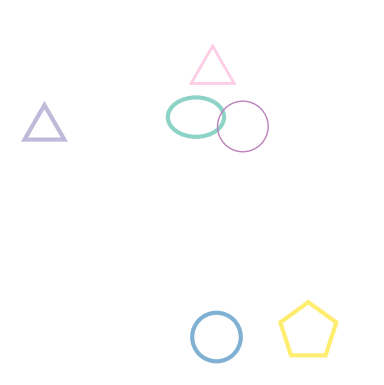[{"shape": "oval", "thickness": 3, "radius": 0.37, "center": [0.509, 0.696]}, {"shape": "triangle", "thickness": 3, "radius": 0.3, "center": [0.115, 0.667]}, {"shape": "circle", "thickness": 3, "radius": 0.32, "center": [0.562, 0.125]}, {"shape": "triangle", "thickness": 2, "radius": 0.32, "center": [0.552, 0.816]}, {"shape": "circle", "thickness": 1, "radius": 0.33, "center": [0.631, 0.672]}, {"shape": "pentagon", "thickness": 3, "radius": 0.38, "center": [0.801, 0.139]}]